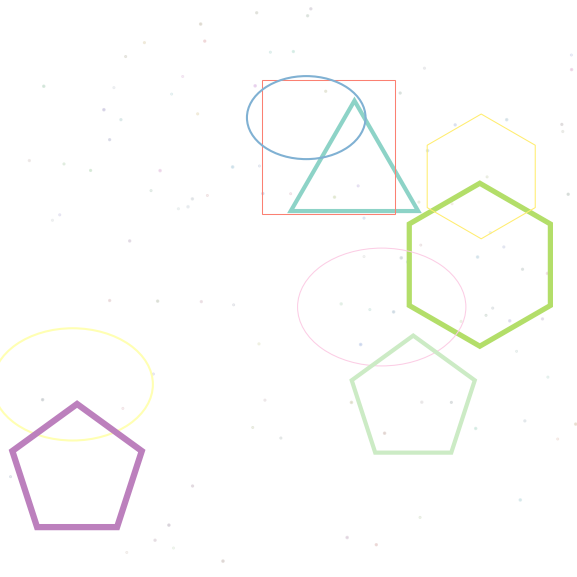[{"shape": "triangle", "thickness": 2, "radius": 0.64, "center": [0.614, 0.697]}, {"shape": "oval", "thickness": 1, "radius": 0.69, "center": [0.126, 0.334]}, {"shape": "square", "thickness": 0.5, "radius": 0.58, "center": [0.569, 0.745]}, {"shape": "oval", "thickness": 1, "radius": 0.51, "center": [0.53, 0.795]}, {"shape": "hexagon", "thickness": 2.5, "radius": 0.71, "center": [0.831, 0.541]}, {"shape": "oval", "thickness": 0.5, "radius": 0.73, "center": [0.661, 0.468]}, {"shape": "pentagon", "thickness": 3, "radius": 0.59, "center": [0.133, 0.182]}, {"shape": "pentagon", "thickness": 2, "radius": 0.56, "center": [0.716, 0.306]}, {"shape": "hexagon", "thickness": 0.5, "radius": 0.54, "center": [0.833, 0.694]}]